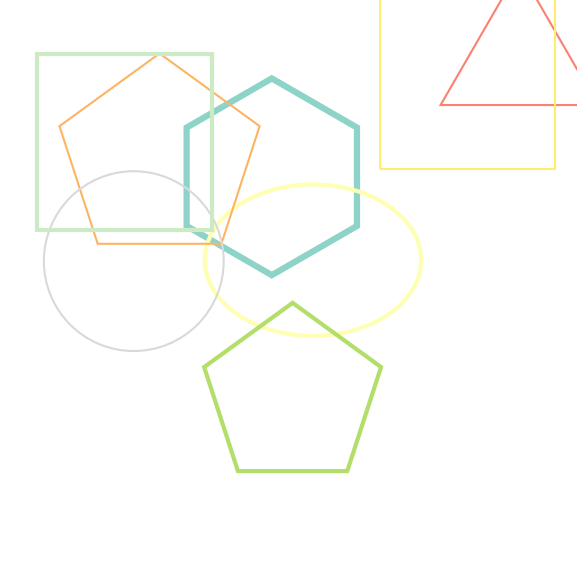[{"shape": "hexagon", "thickness": 3, "radius": 0.85, "center": [0.471, 0.693]}, {"shape": "oval", "thickness": 2, "radius": 0.94, "center": [0.542, 0.549]}, {"shape": "triangle", "thickness": 1, "radius": 0.79, "center": [0.899, 0.896]}, {"shape": "pentagon", "thickness": 1, "radius": 0.91, "center": [0.276, 0.724]}, {"shape": "pentagon", "thickness": 2, "radius": 0.81, "center": [0.507, 0.314]}, {"shape": "circle", "thickness": 1, "radius": 0.78, "center": [0.232, 0.547]}, {"shape": "square", "thickness": 2, "radius": 0.76, "center": [0.216, 0.753]}, {"shape": "square", "thickness": 1, "radius": 0.75, "center": [0.809, 0.857]}]